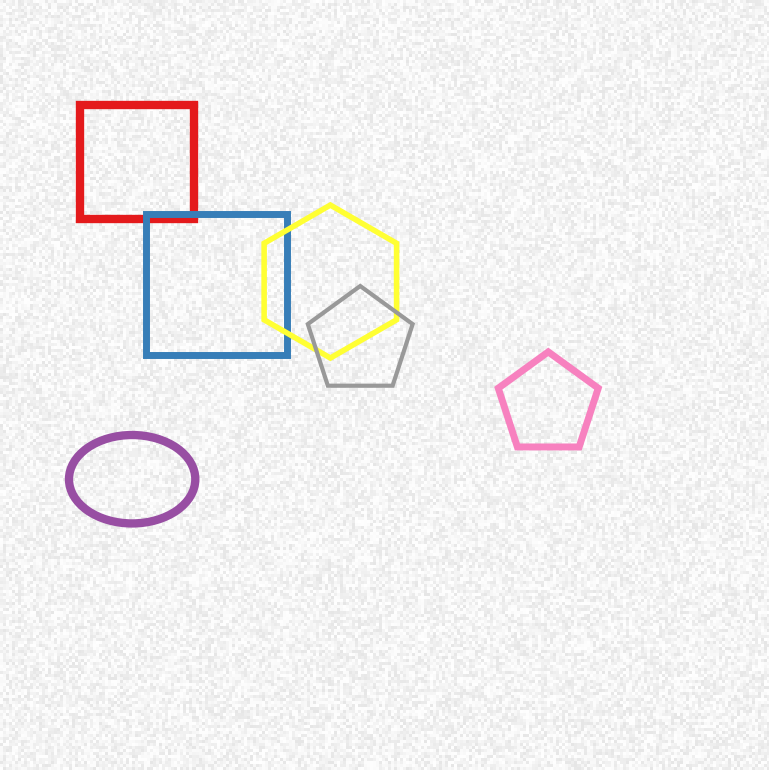[{"shape": "square", "thickness": 3, "radius": 0.37, "center": [0.178, 0.789]}, {"shape": "square", "thickness": 2.5, "radius": 0.46, "center": [0.281, 0.631]}, {"shape": "oval", "thickness": 3, "radius": 0.41, "center": [0.172, 0.378]}, {"shape": "hexagon", "thickness": 2, "radius": 0.5, "center": [0.429, 0.634]}, {"shape": "pentagon", "thickness": 2.5, "radius": 0.34, "center": [0.712, 0.475]}, {"shape": "pentagon", "thickness": 1.5, "radius": 0.36, "center": [0.468, 0.557]}]